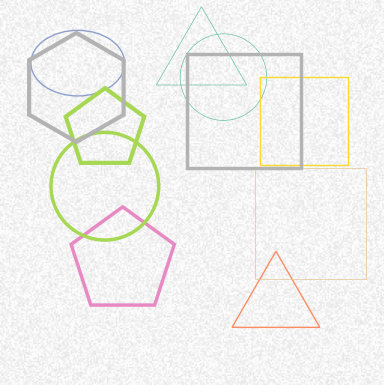[{"shape": "circle", "thickness": 0.5, "radius": 0.56, "center": [0.58, 0.8]}, {"shape": "triangle", "thickness": 0.5, "radius": 0.68, "center": [0.523, 0.847]}, {"shape": "triangle", "thickness": 1, "radius": 0.66, "center": [0.717, 0.216]}, {"shape": "oval", "thickness": 1, "radius": 0.61, "center": [0.202, 0.836]}, {"shape": "pentagon", "thickness": 2.5, "radius": 0.71, "center": [0.319, 0.322]}, {"shape": "circle", "thickness": 2.5, "radius": 0.7, "center": [0.272, 0.516]}, {"shape": "pentagon", "thickness": 3, "radius": 0.54, "center": [0.273, 0.664]}, {"shape": "square", "thickness": 1, "radius": 0.57, "center": [0.791, 0.686]}, {"shape": "square", "thickness": 0.5, "radius": 0.72, "center": [0.807, 0.42]}, {"shape": "hexagon", "thickness": 3, "radius": 0.71, "center": [0.198, 0.773]}, {"shape": "square", "thickness": 2.5, "radius": 0.74, "center": [0.634, 0.712]}]